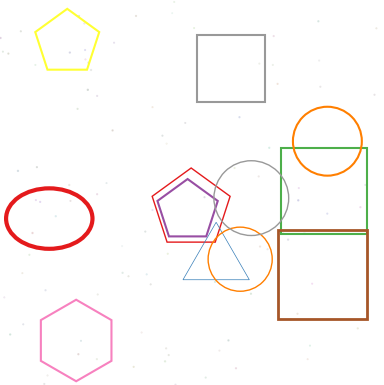[{"shape": "pentagon", "thickness": 1, "radius": 0.53, "center": [0.496, 0.457]}, {"shape": "oval", "thickness": 3, "radius": 0.56, "center": [0.128, 0.432]}, {"shape": "triangle", "thickness": 0.5, "radius": 0.5, "center": [0.561, 0.323]}, {"shape": "square", "thickness": 1.5, "radius": 0.56, "center": [0.841, 0.504]}, {"shape": "pentagon", "thickness": 1.5, "radius": 0.41, "center": [0.487, 0.453]}, {"shape": "circle", "thickness": 1, "radius": 0.42, "center": [0.624, 0.327]}, {"shape": "circle", "thickness": 1.5, "radius": 0.45, "center": [0.85, 0.633]}, {"shape": "pentagon", "thickness": 1.5, "radius": 0.44, "center": [0.175, 0.89]}, {"shape": "square", "thickness": 2, "radius": 0.58, "center": [0.838, 0.287]}, {"shape": "hexagon", "thickness": 1.5, "radius": 0.53, "center": [0.198, 0.116]}, {"shape": "circle", "thickness": 1, "radius": 0.49, "center": [0.653, 0.485]}, {"shape": "square", "thickness": 1.5, "radius": 0.44, "center": [0.6, 0.822]}]